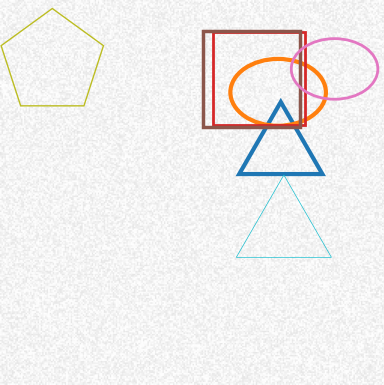[{"shape": "triangle", "thickness": 3, "radius": 0.62, "center": [0.729, 0.61]}, {"shape": "oval", "thickness": 3, "radius": 0.62, "center": [0.722, 0.76]}, {"shape": "square", "thickness": 2, "radius": 0.6, "center": [0.672, 0.796]}, {"shape": "square", "thickness": 2.5, "radius": 0.63, "center": [0.654, 0.794]}, {"shape": "oval", "thickness": 2, "radius": 0.56, "center": [0.869, 0.821]}, {"shape": "pentagon", "thickness": 1, "radius": 0.7, "center": [0.136, 0.838]}, {"shape": "triangle", "thickness": 0.5, "radius": 0.71, "center": [0.737, 0.403]}]